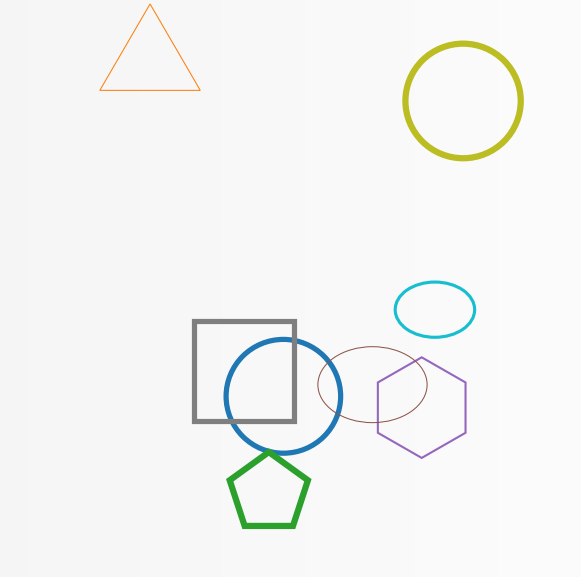[{"shape": "circle", "thickness": 2.5, "radius": 0.49, "center": [0.488, 0.313]}, {"shape": "triangle", "thickness": 0.5, "radius": 0.5, "center": [0.258, 0.893]}, {"shape": "pentagon", "thickness": 3, "radius": 0.35, "center": [0.462, 0.146]}, {"shape": "hexagon", "thickness": 1, "radius": 0.44, "center": [0.725, 0.293]}, {"shape": "oval", "thickness": 0.5, "radius": 0.47, "center": [0.641, 0.333]}, {"shape": "square", "thickness": 2.5, "radius": 0.43, "center": [0.419, 0.357]}, {"shape": "circle", "thickness": 3, "radius": 0.5, "center": [0.797, 0.824]}, {"shape": "oval", "thickness": 1.5, "radius": 0.34, "center": [0.748, 0.463]}]